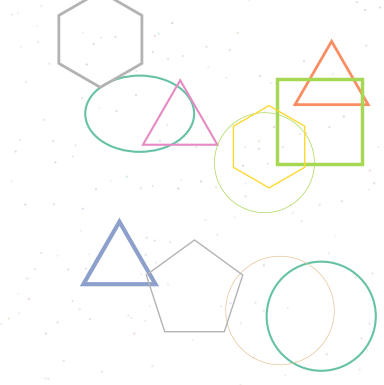[{"shape": "oval", "thickness": 1.5, "radius": 0.71, "center": [0.363, 0.705]}, {"shape": "circle", "thickness": 1.5, "radius": 0.71, "center": [0.834, 0.179]}, {"shape": "triangle", "thickness": 2, "radius": 0.55, "center": [0.861, 0.783]}, {"shape": "triangle", "thickness": 3, "radius": 0.54, "center": [0.31, 0.316]}, {"shape": "triangle", "thickness": 1.5, "radius": 0.56, "center": [0.468, 0.68]}, {"shape": "circle", "thickness": 0.5, "radius": 0.65, "center": [0.687, 0.577]}, {"shape": "square", "thickness": 2.5, "radius": 0.55, "center": [0.829, 0.685]}, {"shape": "hexagon", "thickness": 1, "radius": 0.53, "center": [0.699, 0.619]}, {"shape": "circle", "thickness": 0.5, "radius": 0.7, "center": [0.727, 0.194]}, {"shape": "hexagon", "thickness": 2, "radius": 0.62, "center": [0.261, 0.898]}, {"shape": "pentagon", "thickness": 1, "radius": 0.66, "center": [0.505, 0.245]}]